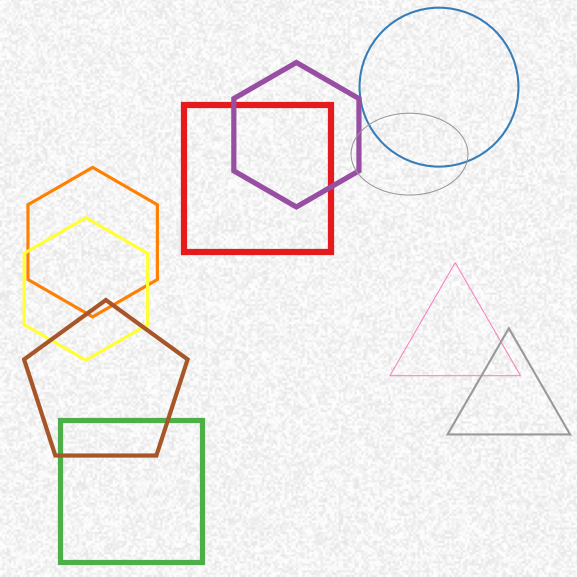[{"shape": "square", "thickness": 3, "radius": 0.64, "center": [0.446, 0.69]}, {"shape": "circle", "thickness": 1, "radius": 0.69, "center": [0.76, 0.848]}, {"shape": "square", "thickness": 2.5, "radius": 0.62, "center": [0.226, 0.149]}, {"shape": "hexagon", "thickness": 2.5, "radius": 0.63, "center": [0.513, 0.766]}, {"shape": "hexagon", "thickness": 1.5, "radius": 0.65, "center": [0.16, 0.58]}, {"shape": "hexagon", "thickness": 1.5, "radius": 0.62, "center": [0.149, 0.499]}, {"shape": "pentagon", "thickness": 2, "radius": 0.74, "center": [0.183, 0.331]}, {"shape": "triangle", "thickness": 0.5, "radius": 0.65, "center": [0.788, 0.414]}, {"shape": "oval", "thickness": 0.5, "radius": 0.51, "center": [0.709, 0.732]}, {"shape": "triangle", "thickness": 1, "radius": 0.61, "center": [0.881, 0.308]}]